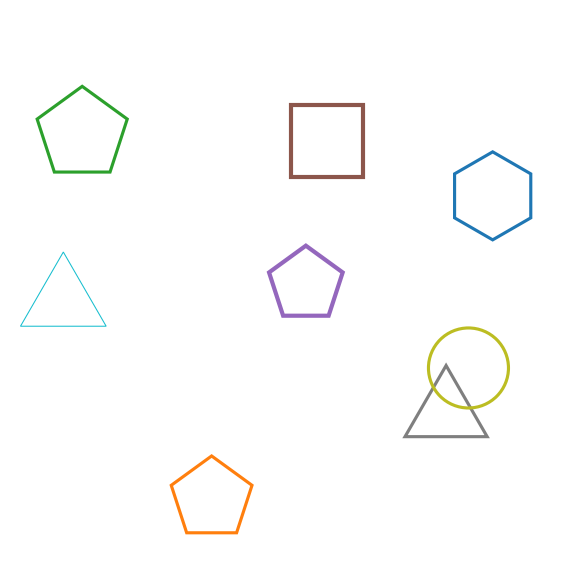[{"shape": "hexagon", "thickness": 1.5, "radius": 0.38, "center": [0.853, 0.66]}, {"shape": "pentagon", "thickness": 1.5, "radius": 0.37, "center": [0.366, 0.136]}, {"shape": "pentagon", "thickness": 1.5, "radius": 0.41, "center": [0.142, 0.768]}, {"shape": "pentagon", "thickness": 2, "radius": 0.34, "center": [0.53, 0.507]}, {"shape": "square", "thickness": 2, "radius": 0.31, "center": [0.566, 0.755]}, {"shape": "triangle", "thickness": 1.5, "radius": 0.41, "center": [0.772, 0.284]}, {"shape": "circle", "thickness": 1.5, "radius": 0.35, "center": [0.811, 0.362]}, {"shape": "triangle", "thickness": 0.5, "radius": 0.43, "center": [0.11, 0.477]}]